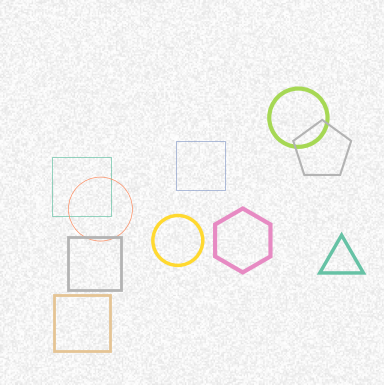[{"shape": "square", "thickness": 0.5, "radius": 0.38, "center": [0.211, 0.516]}, {"shape": "triangle", "thickness": 2.5, "radius": 0.33, "center": [0.887, 0.324]}, {"shape": "circle", "thickness": 0.5, "radius": 0.42, "center": [0.261, 0.457]}, {"shape": "square", "thickness": 0.5, "radius": 0.32, "center": [0.521, 0.57]}, {"shape": "hexagon", "thickness": 3, "radius": 0.42, "center": [0.631, 0.376]}, {"shape": "circle", "thickness": 3, "radius": 0.38, "center": [0.775, 0.694]}, {"shape": "circle", "thickness": 2.5, "radius": 0.32, "center": [0.462, 0.375]}, {"shape": "square", "thickness": 2, "radius": 0.37, "center": [0.214, 0.161]}, {"shape": "pentagon", "thickness": 1.5, "radius": 0.4, "center": [0.837, 0.61]}, {"shape": "square", "thickness": 2, "radius": 0.34, "center": [0.246, 0.316]}]